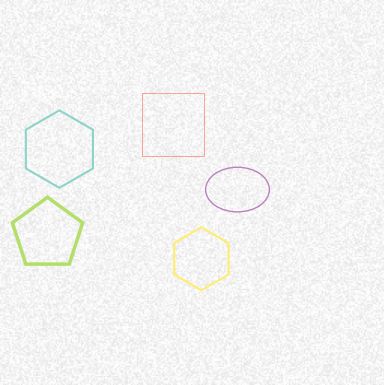[{"shape": "hexagon", "thickness": 1.5, "radius": 0.5, "center": [0.154, 0.613]}, {"shape": "square", "thickness": 0.5, "radius": 0.4, "center": [0.449, 0.676]}, {"shape": "pentagon", "thickness": 2.5, "radius": 0.48, "center": [0.123, 0.392]}, {"shape": "oval", "thickness": 1, "radius": 0.41, "center": [0.617, 0.508]}, {"shape": "hexagon", "thickness": 1.5, "radius": 0.41, "center": [0.523, 0.328]}]